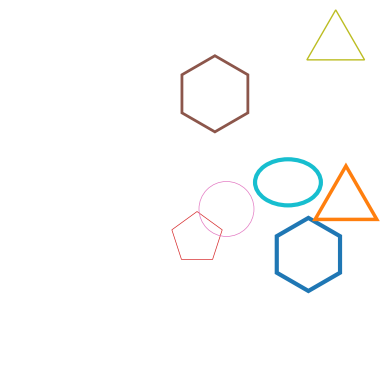[{"shape": "hexagon", "thickness": 3, "radius": 0.47, "center": [0.801, 0.339]}, {"shape": "triangle", "thickness": 2.5, "radius": 0.46, "center": [0.899, 0.476]}, {"shape": "pentagon", "thickness": 0.5, "radius": 0.34, "center": [0.512, 0.382]}, {"shape": "hexagon", "thickness": 2, "radius": 0.49, "center": [0.558, 0.756]}, {"shape": "circle", "thickness": 0.5, "radius": 0.36, "center": [0.588, 0.457]}, {"shape": "triangle", "thickness": 1, "radius": 0.43, "center": [0.872, 0.888]}, {"shape": "oval", "thickness": 3, "radius": 0.43, "center": [0.748, 0.526]}]